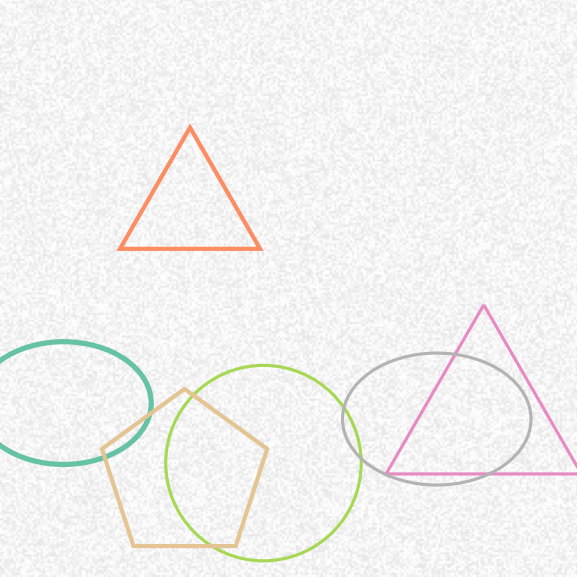[{"shape": "oval", "thickness": 2.5, "radius": 0.76, "center": [0.11, 0.301]}, {"shape": "triangle", "thickness": 2, "radius": 0.7, "center": [0.329, 0.638]}, {"shape": "triangle", "thickness": 1.5, "radius": 0.98, "center": [0.838, 0.276]}, {"shape": "circle", "thickness": 1.5, "radius": 0.85, "center": [0.456, 0.197]}, {"shape": "pentagon", "thickness": 2, "radius": 0.75, "center": [0.32, 0.175]}, {"shape": "oval", "thickness": 1.5, "radius": 0.82, "center": [0.756, 0.274]}]